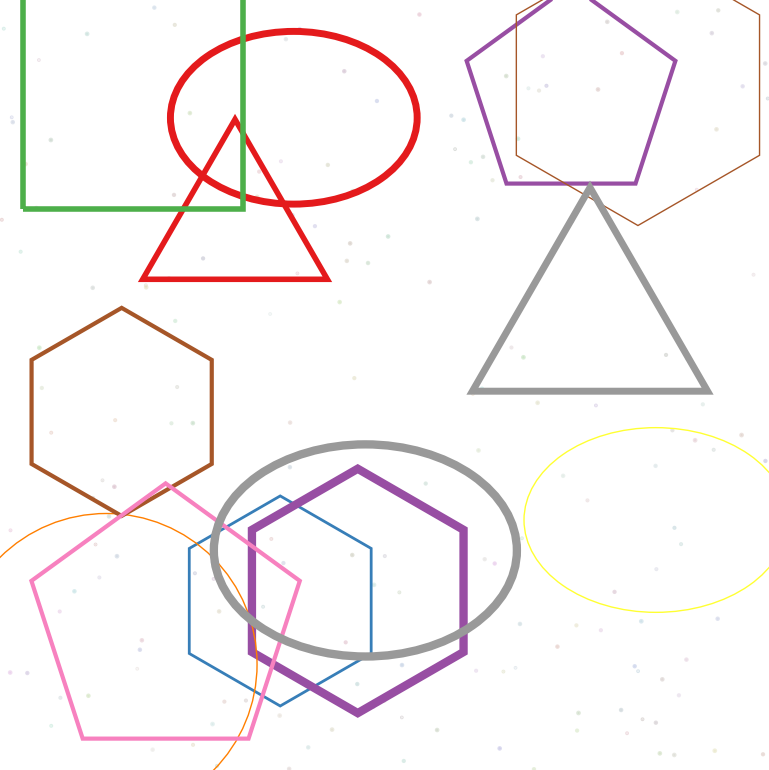[{"shape": "oval", "thickness": 2.5, "radius": 0.8, "center": [0.382, 0.847]}, {"shape": "triangle", "thickness": 2, "radius": 0.69, "center": [0.305, 0.707]}, {"shape": "hexagon", "thickness": 1, "radius": 0.68, "center": [0.364, 0.22]}, {"shape": "square", "thickness": 2, "radius": 0.71, "center": [0.173, 0.871]}, {"shape": "pentagon", "thickness": 1.5, "radius": 0.71, "center": [0.742, 0.877]}, {"shape": "hexagon", "thickness": 3, "radius": 0.79, "center": [0.465, 0.233]}, {"shape": "circle", "thickness": 0.5, "radius": 0.98, "center": [0.138, 0.137]}, {"shape": "oval", "thickness": 0.5, "radius": 0.86, "center": [0.852, 0.325]}, {"shape": "hexagon", "thickness": 1.5, "radius": 0.68, "center": [0.158, 0.465]}, {"shape": "hexagon", "thickness": 0.5, "radius": 0.91, "center": [0.828, 0.889]}, {"shape": "pentagon", "thickness": 1.5, "radius": 0.92, "center": [0.215, 0.189]}, {"shape": "oval", "thickness": 3, "radius": 0.98, "center": [0.475, 0.285]}, {"shape": "triangle", "thickness": 2.5, "radius": 0.88, "center": [0.766, 0.58]}]